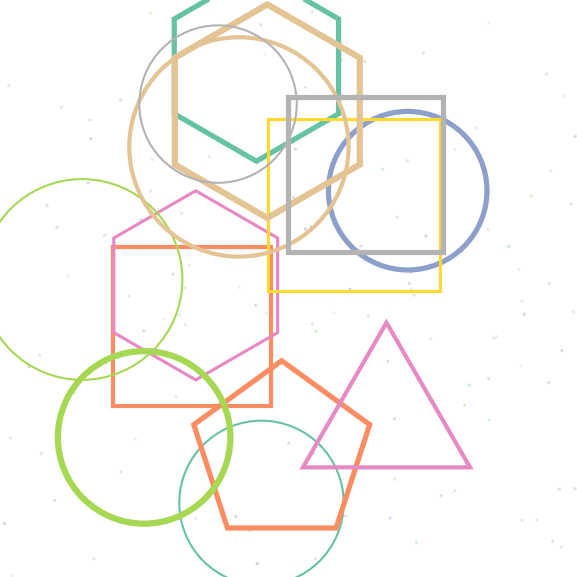[{"shape": "circle", "thickness": 1, "radius": 0.71, "center": [0.453, 0.128]}, {"shape": "hexagon", "thickness": 2.5, "radius": 0.82, "center": [0.444, 0.884]}, {"shape": "pentagon", "thickness": 2.5, "radius": 0.8, "center": [0.488, 0.214]}, {"shape": "square", "thickness": 2, "radius": 0.68, "center": [0.332, 0.434]}, {"shape": "circle", "thickness": 2.5, "radius": 0.69, "center": [0.706, 0.669]}, {"shape": "hexagon", "thickness": 1.5, "radius": 0.82, "center": [0.339, 0.505]}, {"shape": "triangle", "thickness": 2, "radius": 0.84, "center": [0.669, 0.273]}, {"shape": "circle", "thickness": 3, "radius": 0.75, "center": [0.25, 0.242]}, {"shape": "circle", "thickness": 1, "radius": 0.87, "center": [0.142, 0.515]}, {"shape": "square", "thickness": 1.5, "radius": 0.75, "center": [0.613, 0.644]}, {"shape": "circle", "thickness": 2, "radius": 0.95, "center": [0.414, 0.745]}, {"shape": "hexagon", "thickness": 3, "radius": 0.92, "center": [0.463, 0.807]}, {"shape": "circle", "thickness": 1, "radius": 0.68, "center": [0.378, 0.819]}, {"shape": "square", "thickness": 2.5, "radius": 0.67, "center": [0.634, 0.696]}]